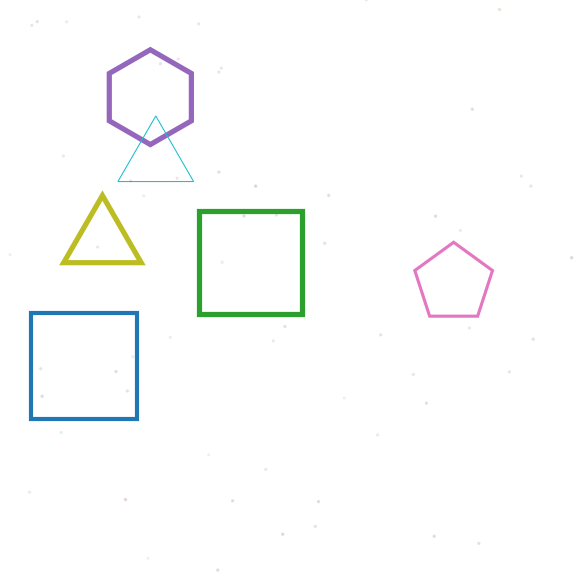[{"shape": "square", "thickness": 2, "radius": 0.46, "center": [0.146, 0.365]}, {"shape": "square", "thickness": 2.5, "radius": 0.45, "center": [0.434, 0.545]}, {"shape": "hexagon", "thickness": 2.5, "radius": 0.41, "center": [0.26, 0.831]}, {"shape": "pentagon", "thickness": 1.5, "radius": 0.35, "center": [0.786, 0.509]}, {"shape": "triangle", "thickness": 2.5, "radius": 0.39, "center": [0.177, 0.583]}, {"shape": "triangle", "thickness": 0.5, "radius": 0.38, "center": [0.27, 0.723]}]